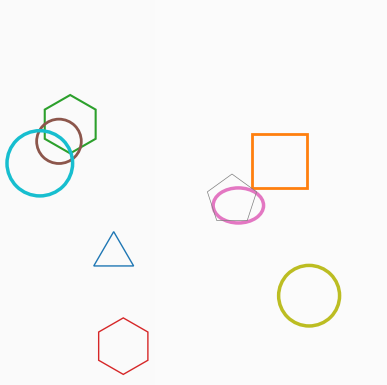[{"shape": "triangle", "thickness": 1, "radius": 0.3, "center": [0.293, 0.339]}, {"shape": "square", "thickness": 2, "radius": 0.35, "center": [0.721, 0.582]}, {"shape": "hexagon", "thickness": 1.5, "radius": 0.38, "center": [0.181, 0.677]}, {"shape": "hexagon", "thickness": 1, "radius": 0.37, "center": [0.318, 0.101]}, {"shape": "circle", "thickness": 2, "radius": 0.29, "center": [0.152, 0.633]}, {"shape": "oval", "thickness": 2.5, "radius": 0.33, "center": [0.615, 0.466]}, {"shape": "pentagon", "thickness": 0.5, "radius": 0.33, "center": [0.599, 0.481]}, {"shape": "circle", "thickness": 2.5, "radius": 0.39, "center": [0.798, 0.232]}, {"shape": "circle", "thickness": 2.5, "radius": 0.42, "center": [0.103, 0.576]}]